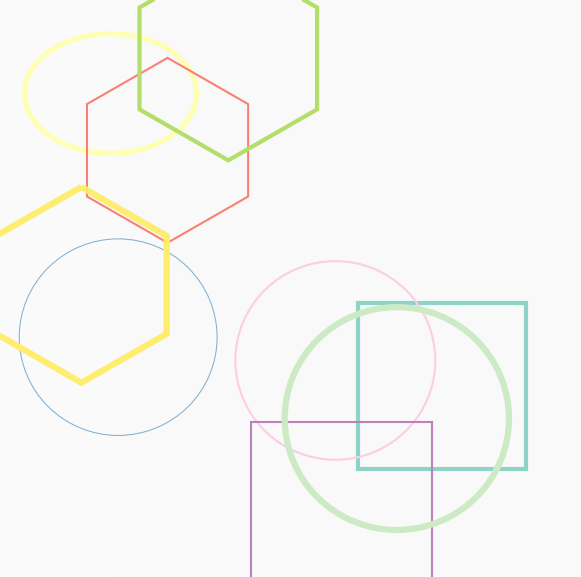[{"shape": "square", "thickness": 2, "radius": 0.72, "center": [0.76, 0.331]}, {"shape": "oval", "thickness": 2.5, "radius": 0.74, "center": [0.19, 0.837]}, {"shape": "hexagon", "thickness": 1, "radius": 0.8, "center": [0.288, 0.739]}, {"shape": "circle", "thickness": 0.5, "radius": 0.85, "center": [0.203, 0.415]}, {"shape": "hexagon", "thickness": 2, "radius": 0.88, "center": [0.393, 0.898]}, {"shape": "circle", "thickness": 1, "radius": 0.86, "center": [0.577, 0.375]}, {"shape": "square", "thickness": 1, "radius": 0.78, "center": [0.587, 0.113]}, {"shape": "circle", "thickness": 3, "radius": 0.96, "center": [0.683, 0.274]}, {"shape": "hexagon", "thickness": 3, "radius": 0.85, "center": [0.14, 0.506]}]